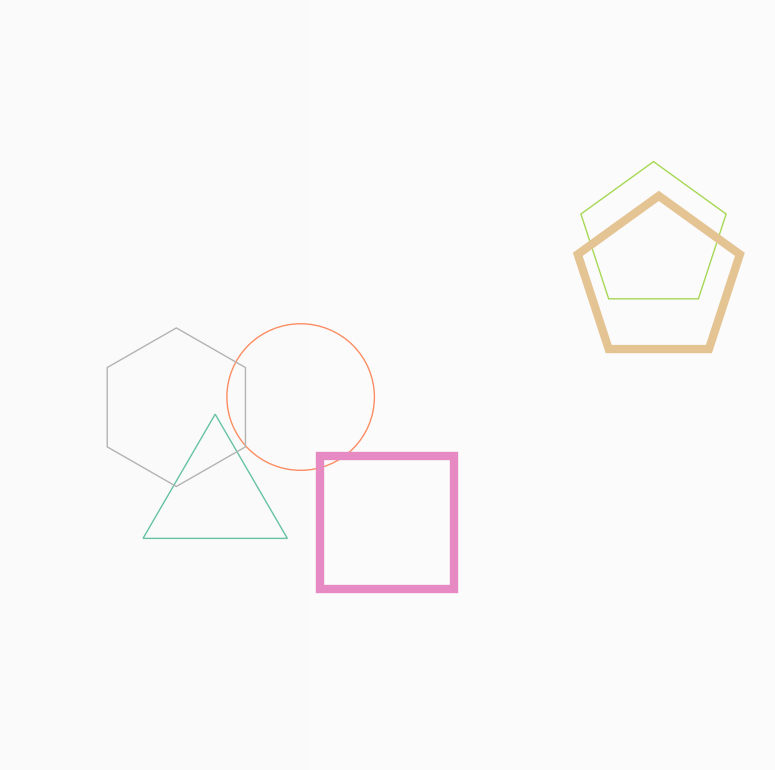[{"shape": "triangle", "thickness": 0.5, "radius": 0.54, "center": [0.278, 0.355]}, {"shape": "circle", "thickness": 0.5, "radius": 0.48, "center": [0.388, 0.484]}, {"shape": "square", "thickness": 3, "radius": 0.43, "center": [0.499, 0.321]}, {"shape": "pentagon", "thickness": 0.5, "radius": 0.49, "center": [0.843, 0.692]}, {"shape": "pentagon", "thickness": 3, "radius": 0.55, "center": [0.85, 0.636]}, {"shape": "hexagon", "thickness": 0.5, "radius": 0.51, "center": [0.228, 0.471]}]